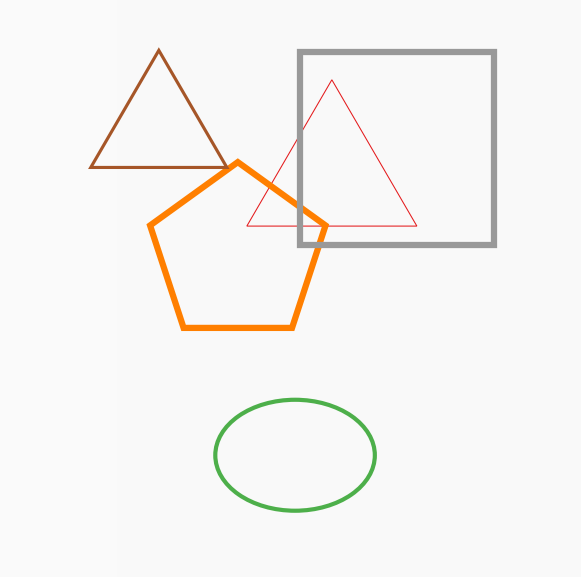[{"shape": "triangle", "thickness": 0.5, "radius": 0.84, "center": [0.571, 0.692]}, {"shape": "oval", "thickness": 2, "radius": 0.69, "center": [0.508, 0.211]}, {"shape": "pentagon", "thickness": 3, "radius": 0.79, "center": [0.409, 0.56]}, {"shape": "triangle", "thickness": 1.5, "radius": 0.68, "center": [0.273, 0.777]}, {"shape": "square", "thickness": 3, "radius": 0.83, "center": [0.683, 0.742]}]